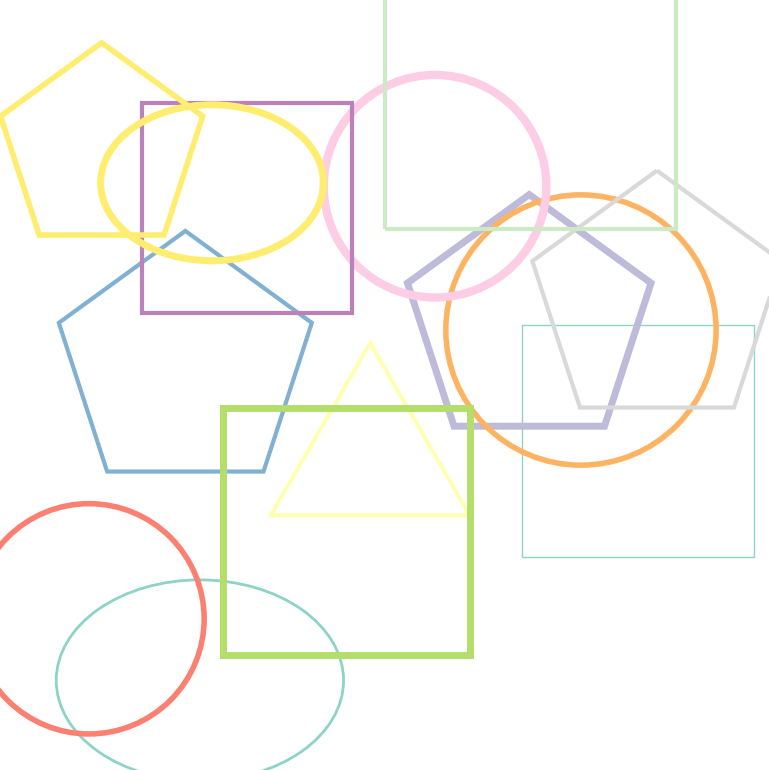[{"shape": "oval", "thickness": 1, "radius": 0.93, "center": [0.26, 0.116]}, {"shape": "square", "thickness": 0.5, "radius": 0.75, "center": [0.829, 0.427]}, {"shape": "triangle", "thickness": 1.5, "radius": 0.75, "center": [0.481, 0.405]}, {"shape": "pentagon", "thickness": 2.5, "radius": 0.83, "center": [0.687, 0.581]}, {"shape": "circle", "thickness": 2, "radius": 0.75, "center": [0.116, 0.196]}, {"shape": "pentagon", "thickness": 1.5, "radius": 0.86, "center": [0.241, 0.527]}, {"shape": "circle", "thickness": 2, "radius": 0.88, "center": [0.755, 0.571]}, {"shape": "square", "thickness": 2.5, "radius": 0.8, "center": [0.45, 0.31]}, {"shape": "circle", "thickness": 3, "radius": 0.72, "center": [0.565, 0.758]}, {"shape": "pentagon", "thickness": 1.5, "radius": 0.85, "center": [0.853, 0.608]}, {"shape": "square", "thickness": 1.5, "radius": 0.68, "center": [0.321, 0.73]}, {"shape": "square", "thickness": 1.5, "radius": 0.94, "center": [0.689, 0.891]}, {"shape": "oval", "thickness": 2.5, "radius": 0.72, "center": [0.275, 0.763]}, {"shape": "pentagon", "thickness": 2, "radius": 0.69, "center": [0.132, 0.806]}]